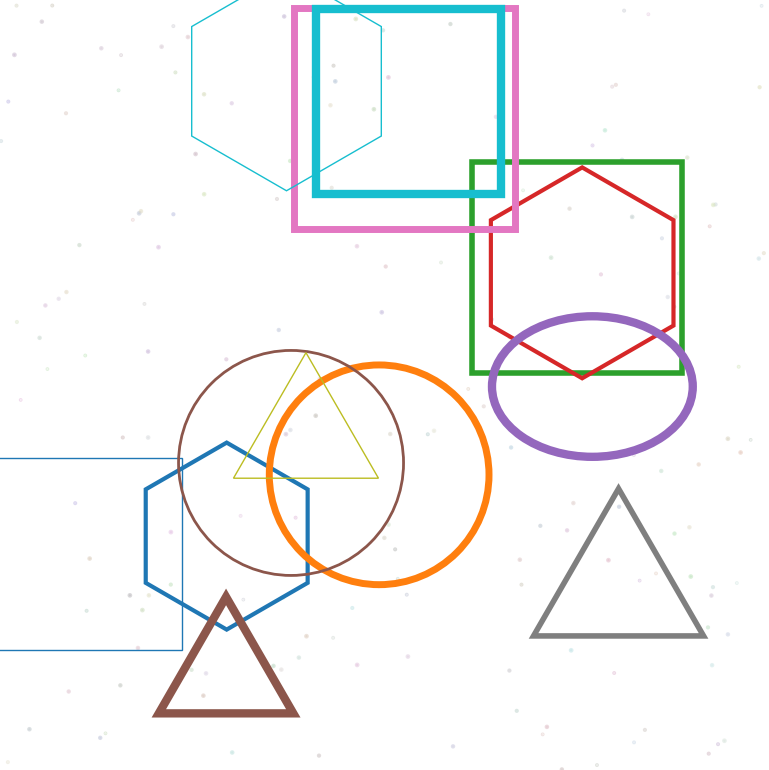[{"shape": "square", "thickness": 0.5, "radius": 0.62, "center": [0.111, 0.28]}, {"shape": "hexagon", "thickness": 1.5, "radius": 0.61, "center": [0.294, 0.304]}, {"shape": "circle", "thickness": 2.5, "radius": 0.71, "center": [0.492, 0.383]}, {"shape": "square", "thickness": 2, "radius": 0.68, "center": [0.749, 0.652]}, {"shape": "hexagon", "thickness": 1.5, "radius": 0.68, "center": [0.756, 0.646]}, {"shape": "oval", "thickness": 3, "radius": 0.65, "center": [0.769, 0.498]}, {"shape": "triangle", "thickness": 3, "radius": 0.5, "center": [0.294, 0.124]}, {"shape": "circle", "thickness": 1, "radius": 0.73, "center": [0.378, 0.399]}, {"shape": "square", "thickness": 2.5, "radius": 0.72, "center": [0.525, 0.846]}, {"shape": "triangle", "thickness": 2, "radius": 0.64, "center": [0.803, 0.238]}, {"shape": "triangle", "thickness": 0.5, "radius": 0.54, "center": [0.397, 0.433]}, {"shape": "hexagon", "thickness": 0.5, "radius": 0.71, "center": [0.372, 0.894]}, {"shape": "square", "thickness": 3, "radius": 0.6, "center": [0.53, 0.868]}]